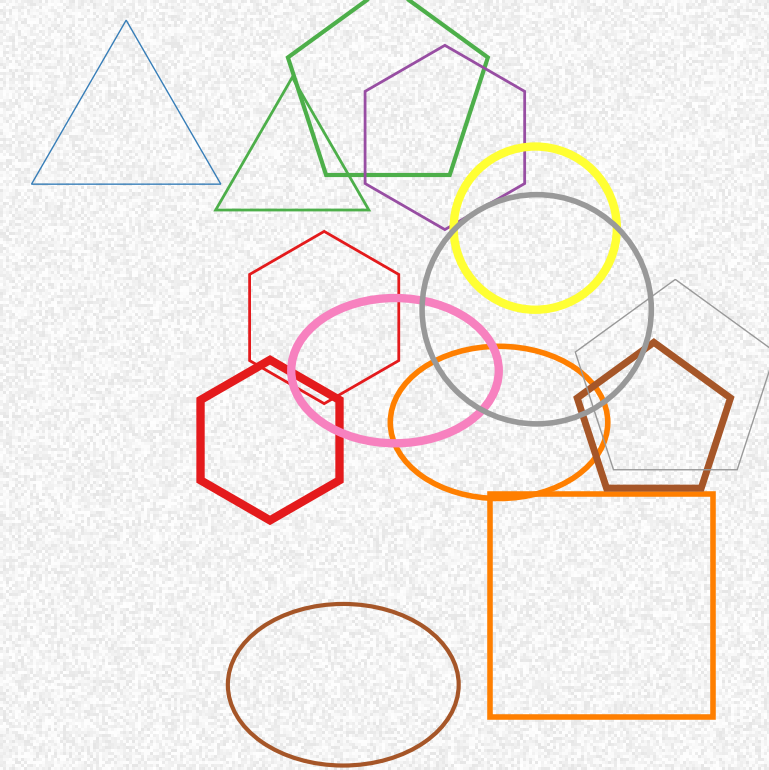[{"shape": "hexagon", "thickness": 1, "radius": 0.56, "center": [0.421, 0.588]}, {"shape": "hexagon", "thickness": 3, "radius": 0.52, "center": [0.351, 0.428]}, {"shape": "triangle", "thickness": 0.5, "radius": 0.71, "center": [0.164, 0.832]}, {"shape": "triangle", "thickness": 1, "radius": 0.57, "center": [0.38, 0.785]}, {"shape": "pentagon", "thickness": 1.5, "radius": 0.68, "center": [0.504, 0.883]}, {"shape": "hexagon", "thickness": 1, "radius": 0.6, "center": [0.578, 0.821]}, {"shape": "square", "thickness": 2, "radius": 0.72, "center": [0.781, 0.214]}, {"shape": "oval", "thickness": 2, "radius": 0.71, "center": [0.648, 0.451]}, {"shape": "circle", "thickness": 3, "radius": 0.53, "center": [0.695, 0.704]}, {"shape": "pentagon", "thickness": 2.5, "radius": 0.52, "center": [0.849, 0.451]}, {"shape": "oval", "thickness": 1.5, "radius": 0.75, "center": [0.446, 0.111]}, {"shape": "oval", "thickness": 3, "radius": 0.67, "center": [0.513, 0.519]}, {"shape": "pentagon", "thickness": 0.5, "radius": 0.68, "center": [0.877, 0.501]}, {"shape": "circle", "thickness": 2, "radius": 0.74, "center": [0.697, 0.598]}]